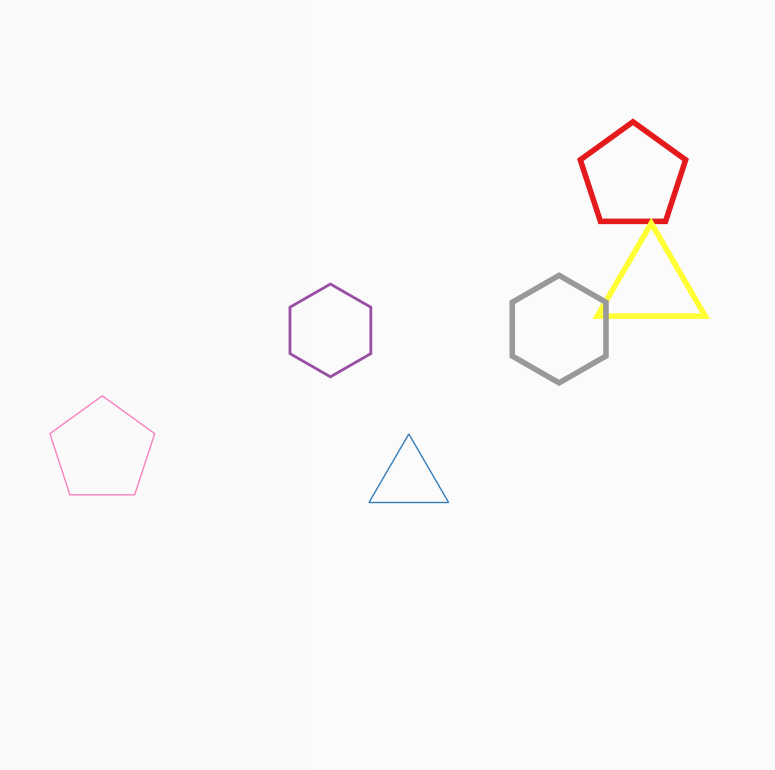[{"shape": "pentagon", "thickness": 2, "radius": 0.36, "center": [0.817, 0.77]}, {"shape": "triangle", "thickness": 0.5, "radius": 0.3, "center": [0.528, 0.377]}, {"shape": "hexagon", "thickness": 1, "radius": 0.3, "center": [0.426, 0.571]}, {"shape": "triangle", "thickness": 2, "radius": 0.4, "center": [0.84, 0.63]}, {"shape": "pentagon", "thickness": 0.5, "radius": 0.36, "center": [0.132, 0.415]}, {"shape": "hexagon", "thickness": 2, "radius": 0.35, "center": [0.721, 0.573]}]